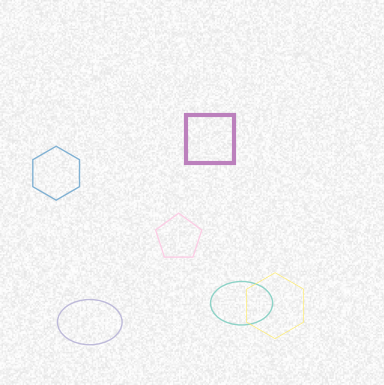[{"shape": "oval", "thickness": 1, "radius": 0.4, "center": [0.628, 0.212]}, {"shape": "oval", "thickness": 1, "radius": 0.42, "center": [0.233, 0.163]}, {"shape": "hexagon", "thickness": 1, "radius": 0.35, "center": [0.146, 0.55]}, {"shape": "pentagon", "thickness": 1, "radius": 0.32, "center": [0.464, 0.383]}, {"shape": "square", "thickness": 3, "radius": 0.31, "center": [0.545, 0.64]}, {"shape": "hexagon", "thickness": 0.5, "radius": 0.43, "center": [0.715, 0.206]}]